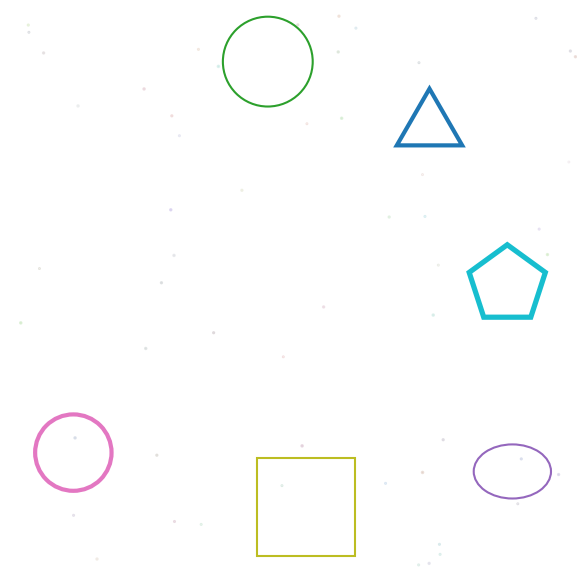[{"shape": "triangle", "thickness": 2, "radius": 0.33, "center": [0.744, 0.78]}, {"shape": "circle", "thickness": 1, "radius": 0.39, "center": [0.464, 0.892]}, {"shape": "oval", "thickness": 1, "radius": 0.33, "center": [0.887, 0.183]}, {"shape": "circle", "thickness": 2, "radius": 0.33, "center": [0.127, 0.215]}, {"shape": "square", "thickness": 1, "radius": 0.43, "center": [0.53, 0.121]}, {"shape": "pentagon", "thickness": 2.5, "radius": 0.35, "center": [0.878, 0.506]}]